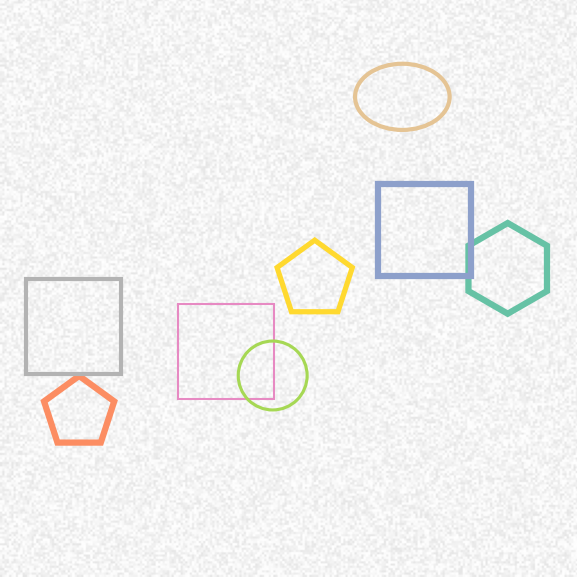[{"shape": "hexagon", "thickness": 3, "radius": 0.39, "center": [0.879, 0.534]}, {"shape": "pentagon", "thickness": 3, "radius": 0.32, "center": [0.137, 0.284]}, {"shape": "square", "thickness": 3, "radius": 0.4, "center": [0.735, 0.601]}, {"shape": "square", "thickness": 1, "radius": 0.41, "center": [0.391, 0.391]}, {"shape": "circle", "thickness": 1.5, "radius": 0.3, "center": [0.472, 0.349]}, {"shape": "pentagon", "thickness": 2.5, "radius": 0.34, "center": [0.545, 0.515]}, {"shape": "oval", "thickness": 2, "radius": 0.41, "center": [0.697, 0.831]}, {"shape": "square", "thickness": 2, "radius": 0.41, "center": [0.127, 0.434]}]